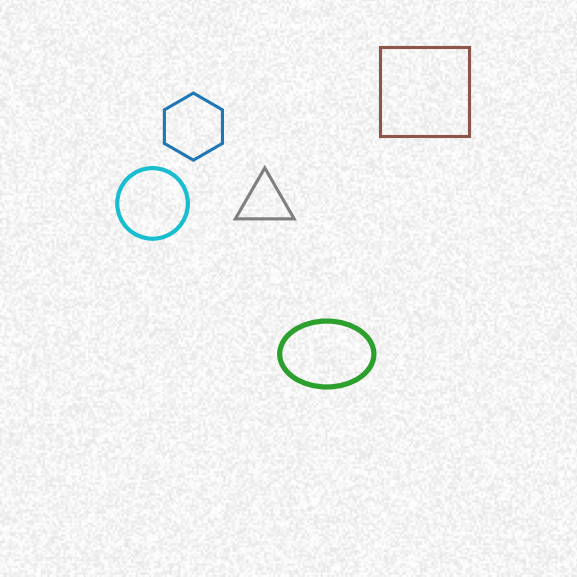[{"shape": "hexagon", "thickness": 1.5, "radius": 0.29, "center": [0.335, 0.78]}, {"shape": "oval", "thickness": 2.5, "radius": 0.41, "center": [0.566, 0.386]}, {"shape": "square", "thickness": 1.5, "radius": 0.39, "center": [0.735, 0.841]}, {"shape": "triangle", "thickness": 1.5, "radius": 0.29, "center": [0.458, 0.65]}, {"shape": "circle", "thickness": 2, "radius": 0.31, "center": [0.264, 0.647]}]